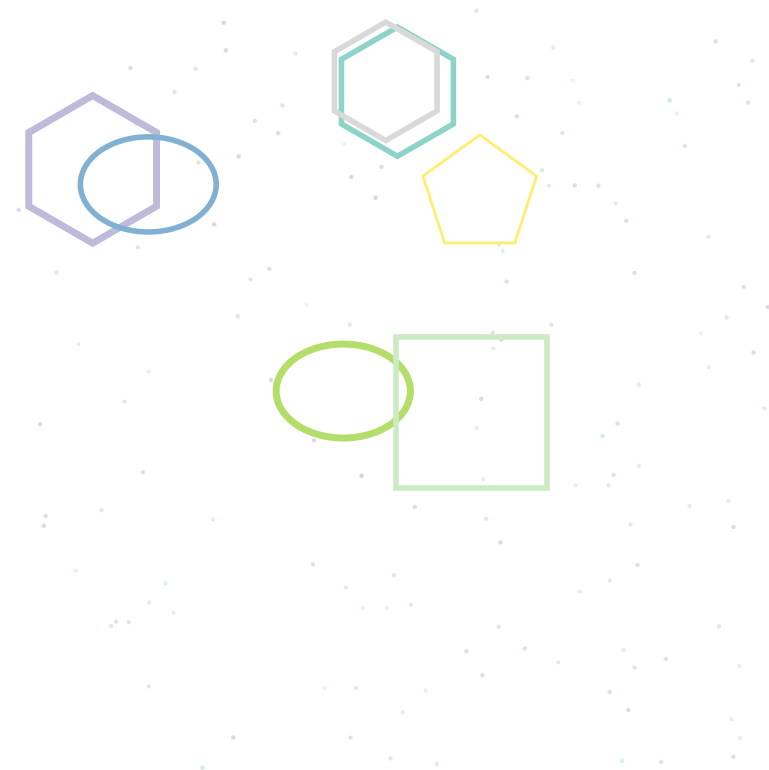[{"shape": "hexagon", "thickness": 2, "radius": 0.42, "center": [0.516, 0.881]}, {"shape": "hexagon", "thickness": 2.5, "radius": 0.48, "center": [0.12, 0.78]}, {"shape": "oval", "thickness": 2, "radius": 0.44, "center": [0.193, 0.761]}, {"shape": "oval", "thickness": 2.5, "radius": 0.44, "center": [0.446, 0.492]}, {"shape": "hexagon", "thickness": 2, "radius": 0.38, "center": [0.501, 0.894]}, {"shape": "square", "thickness": 2, "radius": 0.49, "center": [0.613, 0.464]}, {"shape": "pentagon", "thickness": 1, "radius": 0.39, "center": [0.623, 0.747]}]